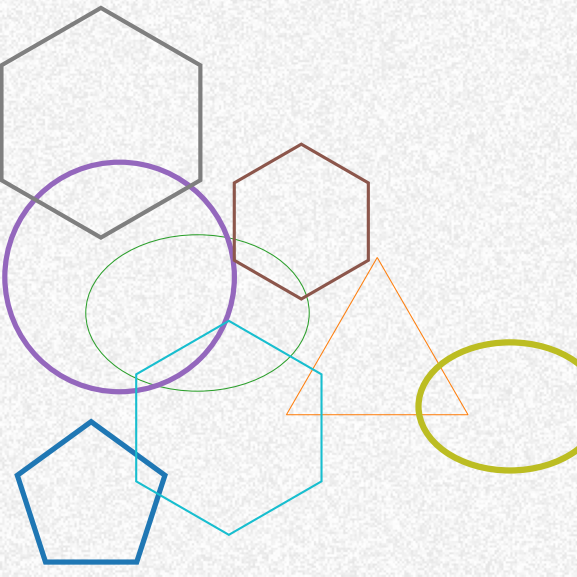[{"shape": "pentagon", "thickness": 2.5, "radius": 0.67, "center": [0.158, 0.135]}, {"shape": "triangle", "thickness": 0.5, "radius": 0.91, "center": [0.653, 0.372]}, {"shape": "oval", "thickness": 0.5, "radius": 0.97, "center": [0.342, 0.457]}, {"shape": "circle", "thickness": 2.5, "radius": 0.99, "center": [0.207, 0.52]}, {"shape": "hexagon", "thickness": 1.5, "radius": 0.67, "center": [0.522, 0.615]}, {"shape": "hexagon", "thickness": 2, "radius": 0.99, "center": [0.175, 0.787]}, {"shape": "oval", "thickness": 3, "radius": 0.79, "center": [0.883, 0.295]}, {"shape": "hexagon", "thickness": 1, "radius": 0.93, "center": [0.396, 0.258]}]